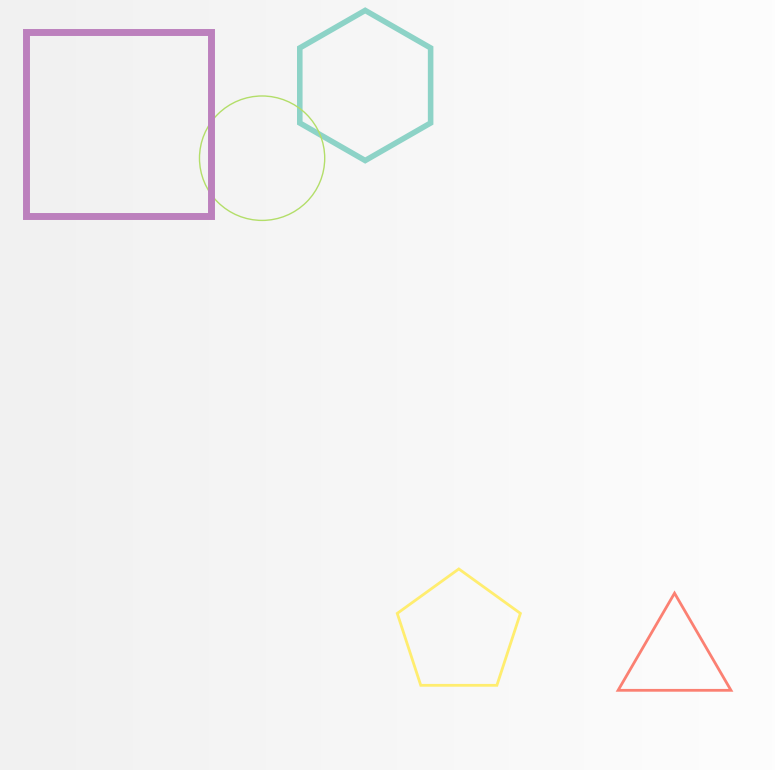[{"shape": "hexagon", "thickness": 2, "radius": 0.49, "center": [0.471, 0.889]}, {"shape": "triangle", "thickness": 1, "radius": 0.42, "center": [0.87, 0.146]}, {"shape": "circle", "thickness": 0.5, "radius": 0.4, "center": [0.338, 0.795]}, {"shape": "square", "thickness": 2.5, "radius": 0.6, "center": [0.153, 0.839]}, {"shape": "pentagon", "thickness": 1, "radius": 0.42, "center": [0.592, 0.178]}]